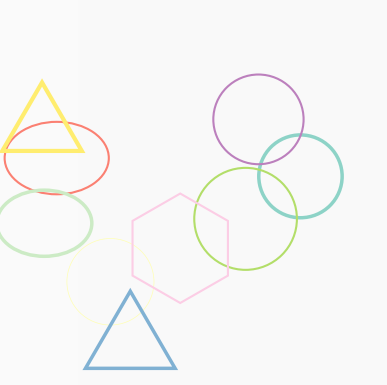[{"shape": "circle", "thickness": 2.5, "radius": 0.54, "center": [0.775, 0.542]}, {"shape": "circle", "thickness": 0.5, "radius": 0.56, "center": [0.285, 0.268]}, {"shape": "oval", "thickness": 1.5, "radius": 0.67, "center": [0.146, 0.589]}, {"shape": "triangle", "thickness": 2.5, "radius": 0.67, "center": [0.336, 0.11]}, {"shape": "circle", "thickness": 1.5, "radius": 0.66, "center": [0.634, 0.432]}, {"shape": "hexagon", "thickness": 1.5, "radius": 0.71, "center": [0.465, 0.355]}, {"shape": "circle", "thickness": 1.5, "radius": 0.58, "center": [0.667, 0.69]}, {"shape": "oval", "thickness": 2.5, "radius": 0.61, "center": [0.114, 0.42]}, {"shape": "triangle", "thickness": 3, "radius": 0.59, "center": [0.108, 0.667]}]